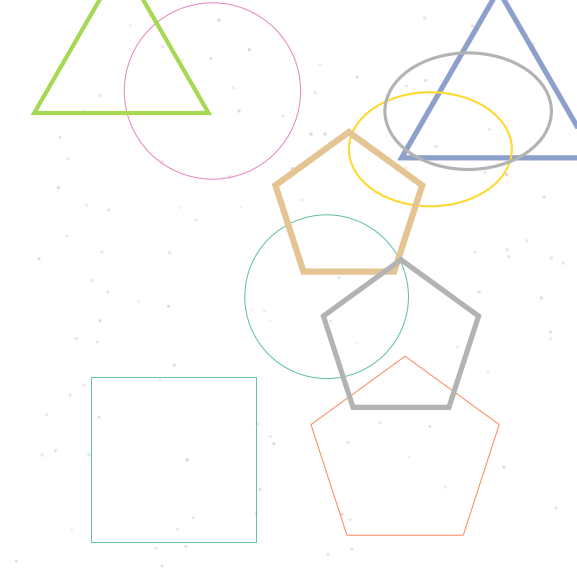[{"shape": "circle", "thickness": 0.5, "radius": 0.71, "center": [0.566, 0.485]}, {"shape": "square", "thickness": 0.5, "radius": 0.72, "center": [0.3, 0.203]}, {"shape": "pentagon", "thickness": 0.5, "radius": 0.86, "center": [0.701, 0.211]}, {"shape": "triangle", "thickness": 2.5, "radius": 0.97, "center": [0.863, 0.823]}, {"shape": "circle", "thickness": 0.5, "radius": 0.76, "center": [0.368, 0.842]}, {"shape": "triangle", "thickness": 2, "radius": 0.87, "center": [0.21, 0.891]}, {"shape": "oval", "thickness": 1, "radius": 0.71, "center": [0.745, 0.741]}, {"shape": "pentagon", "thickness": 3, "radius": 0.67, "center": [0.604, 0.637]}, {"shape": "oval", "thickness": 1.5, "radius": 0.72, "center": [0.811, 0.807]}, {"shape": "pentagon", "thickness": 2.5, "radius": 0.71, "center": [0.694, 0.408]}]